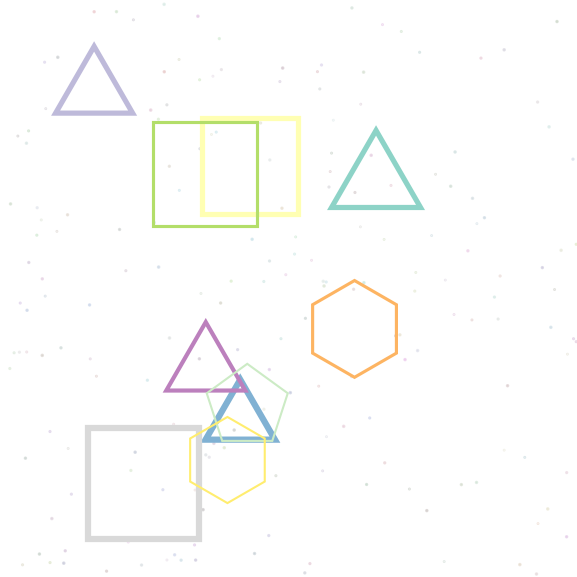[{"shape": "triangle", "thickness": 2.5, "radius": 0.44, "center": [0.651, 0.684]}, {"shape": "square", "thickness": 2.5, "radius": 0.41, "center": [0.433, 0.712]}, {"shape": "triangle", "thickness": 2.5, "radius": 0.39, "center": [0.163, 0.842]}, {"shape": "triangle", "thickness": 3, "radius": 0.35, "center": [0.416, 0.272]}, {"shape": "hexagon", "thickness": 1.5, "radius": 0.42, "center": [0.614, 0.43]}, {"shape": "square", "thickness": 1.5, "radius": 0.45, "center": [0.355, 0.697]}, {"shape": "square", "thickness": 3, "radius": 0.48, "center": [0.249, 0.162]}, {"shape": "triangle", "thickness": 2, "radius": 0.39, "center": [0.356, 0.362]}, {"shape": "pentagon", "thickness": 1, "radius": 0.37, "center": [0.428, 0.295]}, {"shape": "hexagon", "thickness": 1, "radius": 0.37, "center": [0.394, 0.203]}]